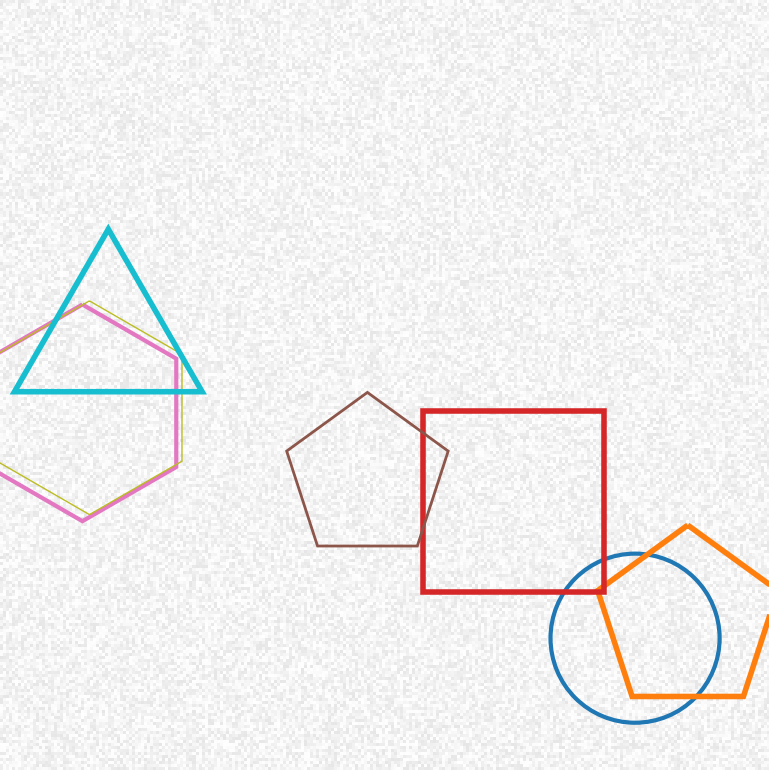[{"shape": "circle", "thickness": 1.5, "radius": 0.55, "center": [0.825, 0.171]}, {"shape": "pentagon", "thickness": 2, "radius": 0.61, "center": [0.893, 0.195]}, {"shape": "square", "thickness": 2, "radius": 0.59, "center": [0.667, 0.348]}, {"shape": "pentagon", "thickness": 1, "radius": 0.55, "center": [0.477, 0.38]}, {"shape": "hexagon", "thickness": 1.5, "radius": 0.7, "center": [0.107, 0.464]}, {"shape": "hexagon", "thickness": 0.5, "radius": 0.69, "center": [0.116, 0.47]}, {"shape": "triangle", "thickness": 2, "radius": 0.7, "center": [0.141, 0.562]}]